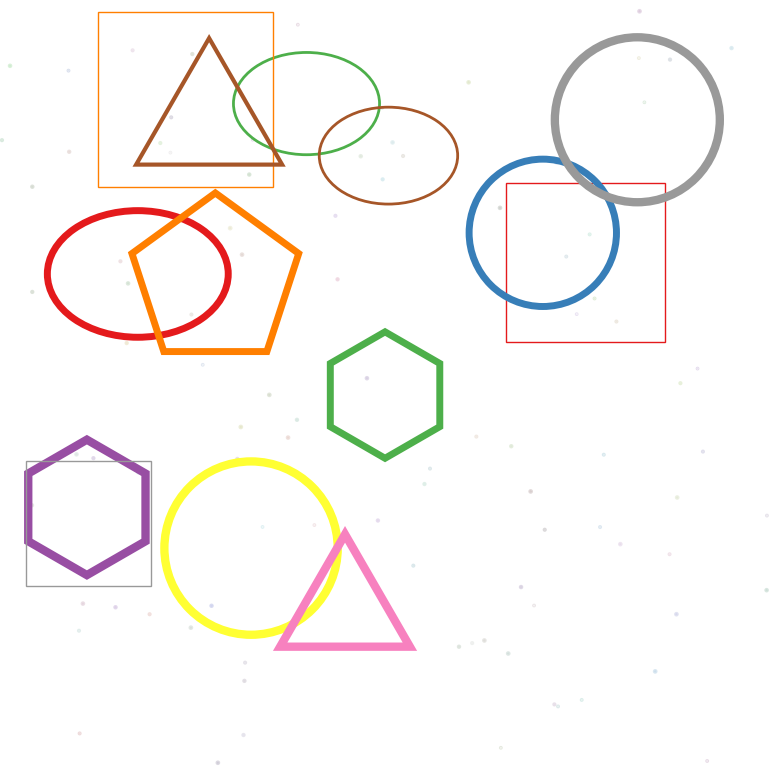[{"shape": "oval", "thickness": 2.5, "radius": 0.59, "center": [0.179, 0.644]}, {"shape": "square", "thickness": 0.5, "radius": 0.52, "center": [0.761, 0.659]}, {"shape": "circle", "thickness": 2.5, "radius": 0.48, "center": [0.705, 0.698]}, {"shape": "oval", "thickness": 1, "radius": 0.47, "center": [0.398, 0.865]}, {"shape": "hexagon", "thickness": 2.5, "radius": 0.41, "center": [0.5, 0.487]}, {"shape": "hexagon", "thickness": 3, "radius": 0.44, "center": [0.113, 0.341]}, {"shape": "pentagon", "thickness": 2.5, "radius": 0.57, "center": [0.28, 0.636]}, {"shape": "square", "thickness": 0.5, "radius": 0.57, "center": [0.241, 0.871]}, {"shape": "circle", "thickness": 3, "radius": 0.56, "center": [0.326, 0.288]}, {"shape": "oval", "thickness": 1, "radius": 0.45, "center": [0.504, 0.798]}, {"shape": "triangle", "thickness": 1.5, "radius": 0.55, "center": [0.272, 0.841]}, {"shape": "triangle", "thickness": 3, "radius": 0.49, "center": [0.448, 0.209]}, {"shape": "square", "thickness": 0.5, "radius": 0.4, "center": [0.115, 0.32]}, {"shape": "circle", "thickness": 3, "radius": 0.54, "center": [0.828, 0.844]}]